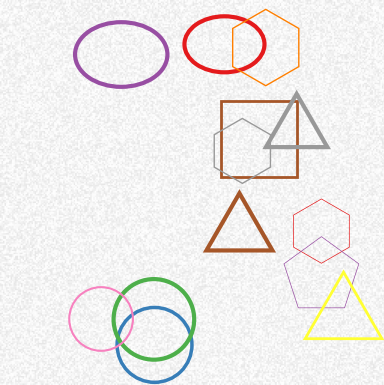[{"shape": "oval", "thickness": 3, "radius": 0.52, "center": [0.583, 0.885]}, {"shape": "hexagon", "thickness": 0.5, "radius": 0.42, "center": [0.835, 0.4]}, {"shape": "circle", "thickness": 2.5, "radius": 0.49, "center": [0.401, 0.104]}, {"shape": "circle", "thickness": 3, "radius": 0.52, "center": [0.4, 0.17]}, {"shape": "pentagon", "thickness": 0.5, "radius": 0.51, "center": [0.835, 0.283]}, {"shape": "oval", "thickness": 3, "radius": 0.6, "center": [0.315, 0.858]}, {"shape": "hexagon", "thickness": 1, "radius": 0.5, "center": [0.69, 0.877]}, {"shape": "triangle", "thickness": 2, "radius": 0.58, "center": [0.892, 0.178]}, {"shape": "triangle", "thickness": 3, "radius": 0.5, "center": [0.622, 0.399]}, {"shape": "square", "thickness": 2, "radius": 0.49, "center": [0.674, 0.639]}, {"shape": "circle", "thickness": 1.5, "radius": 0.41, "center": [0.263, 0.171]}, {"shape": "hexagon", "thickness": 1, "radius": 0.42, "center": [0.629, 0.608]}, {"shape": "triangle", "thickness": 3, "radius": 0.46, "center": [0.771, 0.664]}]